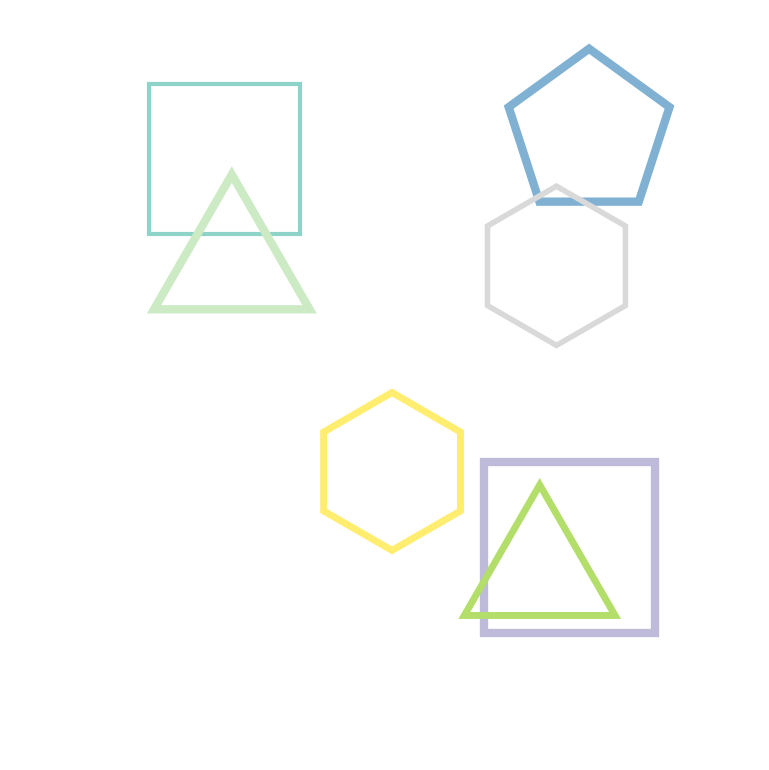[{"shape": "square", "thickness": 1.5, "radius": 0.49, "center": [0.292, 0.793]}, {"shape": "square", "thickness": 3, "radius": 0.55, "center": [0.739, 0.289]}, {"shape": "pentagon", "thickness": 3, "radius": 0.55, "center": [0.765, 0.827]}, {"shape": "triangle", "thickness": 2.5, "radius": 0.57, "center": [0.701, 0.257]}, {"shape": "hexagon", "thickness": 2, "radius": 0.52, "center": [0.723, 0.655]}, {"shape": "triangle", "thickness": 3, "radius": 0.58, "center": [0.301, 0.657]}, {"shape": "hexagon", "thickness": 2.5, "radius": 0.51, "center": [0.509, 0.388]}]